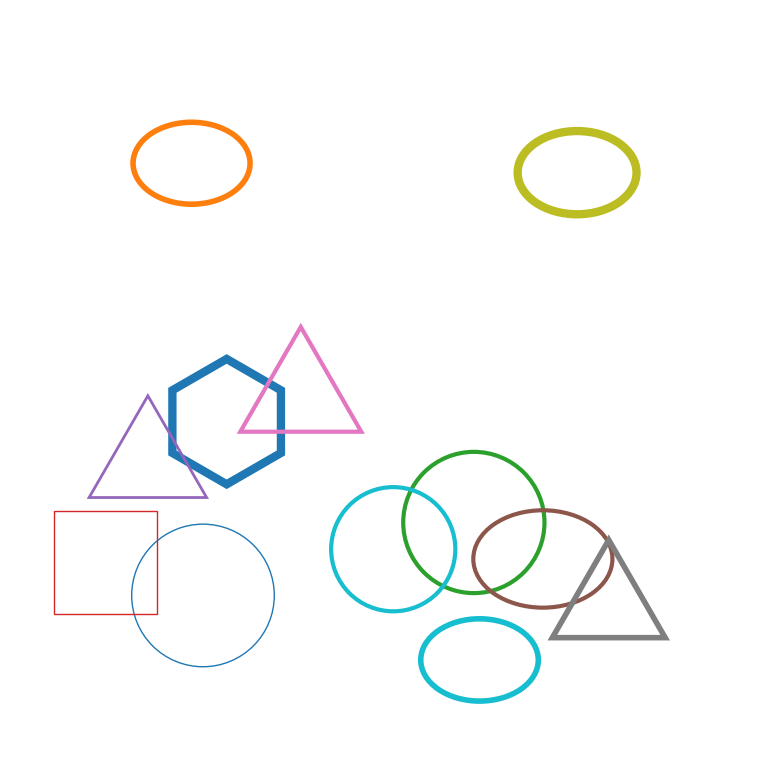[{"shape": "circle", "thickness": 0.5, "radius": 0.46, "center": [0.264, 0.227]}, {"shape": "hexagon", "thickness": 3, "radius": 0.41, "center": [0.294, 0.452]}, {"shape": "oval", "thickness": 2, "radius": 0.38, "center": [0.249, 0.788]}, {"shape": "circle", "thickness": 1.5, "radius": 0.46, "center": [0.615, 0.321]}, {"shape": "square", "thickness": 0.5, "radius": 0.33, "center": [0.137, 0.269]}, {"shape": "triangle", "thickness": 1, "radius": 0.44, "center": [0.192, 0.398]}, {"shape": "oval", "thickness": 1.5, "radius": 0.45, "center": [0.705, 0.274]}, {"shape": "triangle", "thickness": 1.5, "radius": 0.45, "center": [0.391, 0.485]}, {"shape": "triangle", "thickness": 2, "radius": 0.42, "center": [0.791, 0.214]}, {"shape": "oval", "thickness": 3, "radius": 0.39, "center": [0.749, 0.776]}, {"shape": "oval", "thickness": 2, "radius": 0.38, "center": [0.623, 0.143]}, {"shape": "circle", "thickness": 1.5, "radius": 0.4, "center": [0.511, 0.287]}]